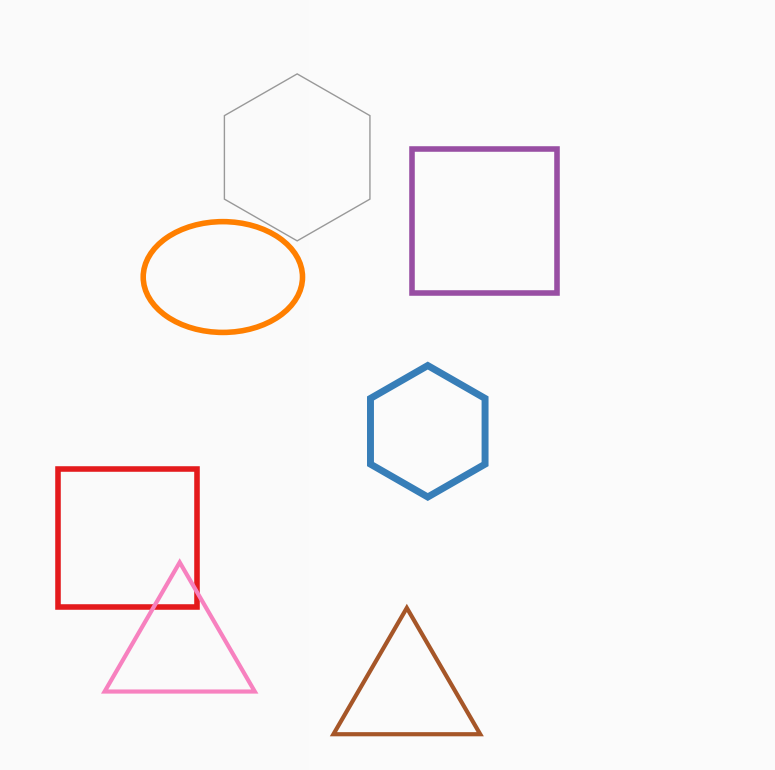[{"shape": "square", "thickness": 2, "radius": 0.45, "center": [0.165, 0.301]}, {"shape": "hexagon", "thickness": 2.5, "radius": 0.43, "center": [0.552, 0.44]}, {"shape": "square", "thickness": 2, "radius": 0.47, "center": [0.625, 0.713]}, {"shape": "oval", "thickness": 2, "radius": 0.51, "center": [0.288, 0.64]}, {"shape": "triangle", "thickness": 1.5, "radius": 0.55, "center": [0.525, 0.101]}, {"shape": "triangle", "thickness": 1.5, "radius": 0.56, "center": [0.232, 0.158]}, {"shape": "hexagon", "thickness": 0.5, "radius": 0.54, "center": [0.383, 0.796]}]